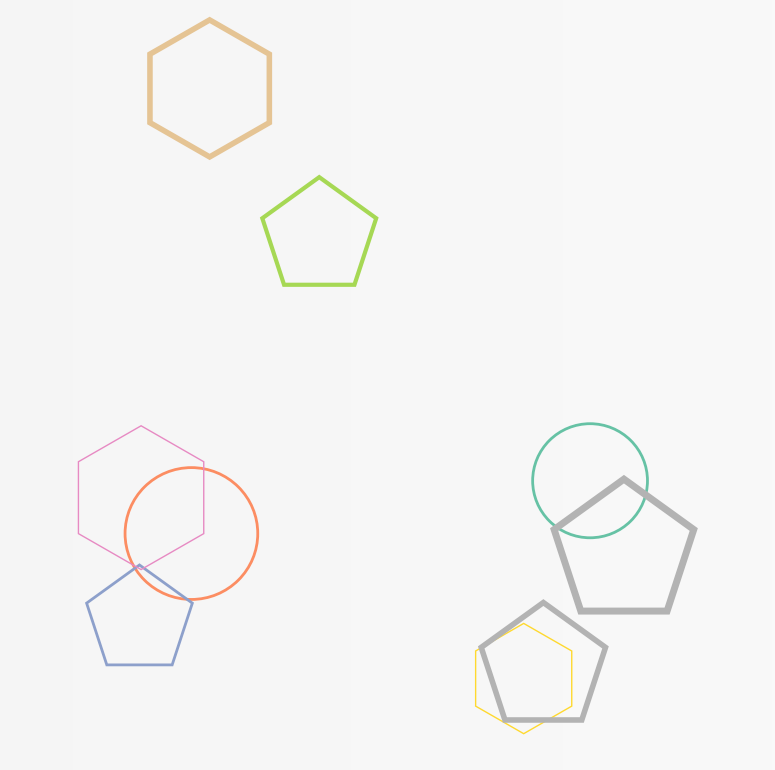[{"shape": "circle", "thickness": 1, "radius": 0.37, "center": [0.761, 0.376]}, {"shape": "circle", "thickness": 1, "radius": 0.43, "center": [0.247, 0.307]}, {"shape": "pentagon", "thickness": 1, "radius": 0.36, "center": [0.18, 0.195]}, {"shape": "hexagon", "thickness": 0.5, "radius": 0.47, "center": [0.182, 0.354]}, {"shape": "pentagon", "thickness": 1.5, "radius": 0.39, "center": [0.412, 0.693]}, {"shape": "hexagon", "thickness": 0.5, "radius": 0.36, "center": [0.676, 0.119]}, {"shape": "hexagon", "thickness": 2, "radius": 0.44, "center": [0.271, 0.885]}, {"shape": "pentagon", "thickness": 2.5, "radius": 0.47, "center": [0.805, 0.283]}, {"shape": "pentagon", "thickness": 2, "radius": 0.42, "center": [0.701, 0.133]}]